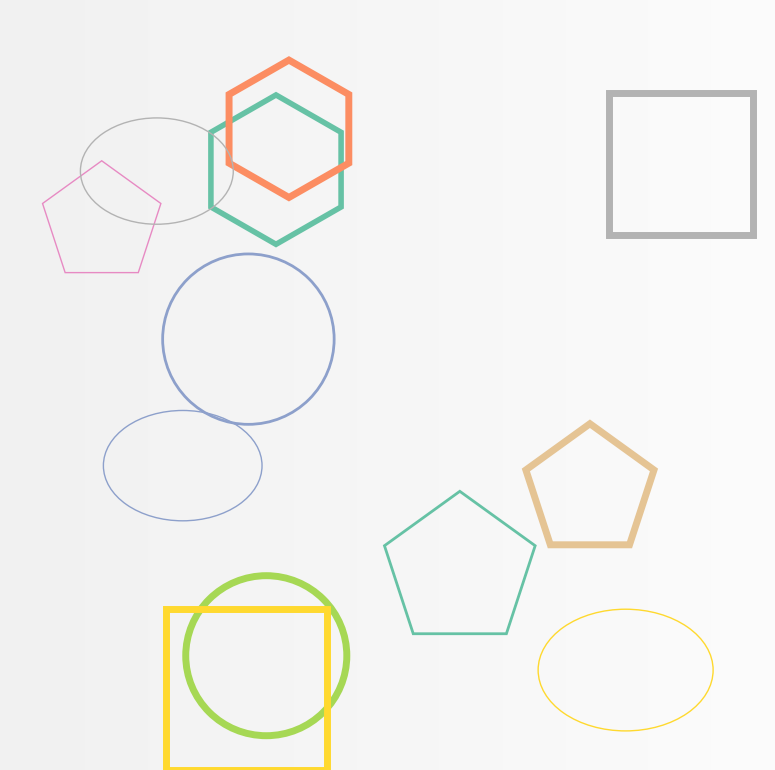[{"shape": "pentagon", "thickness": 1, "radius": 0.51, "center": [0.593, 0.26]}, {"shape": "hexagon", "thickness": 2, "radius": 0.48, "center": [0.356, 0.78]}, {"shape": "hexagon", "thickness": 2.5, "radius": 0.45, "center": [0.373, 0.833]}, {"shape": "oval", "thickness": 0.5, "radius": 0.51, "center": [0.236, 0.395]}, {"shape": "circle", "thickness": 1, "radius": 0.55, "center": [0.321, 0.56]}, {"shape": "pentagon", "thickness": 0.5, "radius": 0.4, "center": [0.131, 0.711]}, {"shape": "circle", "thickness": 2.5, "radius": 0.52, "center": [0.344, 0.148]}, {"shape": "square", "thickness": 2.5, "radius": 0.52, "center": [0.318, 0.105]}, {"shape": "oval", "thickness": 0.5, "radius": 0.56, "center": [0.807, 0.13]}, {"shape": "pentagon", "thickness": 2.5, "radius": 0.43, "center": [0.761, 0.363]}, {"shape": "oval", "thickness": 0.5, "radius": 0.49, "center": [0.202, 0.778]}, {"shape": "square", "thickness": 2.5, "radius": 0.46, "center": [0.878, 0.787]}]